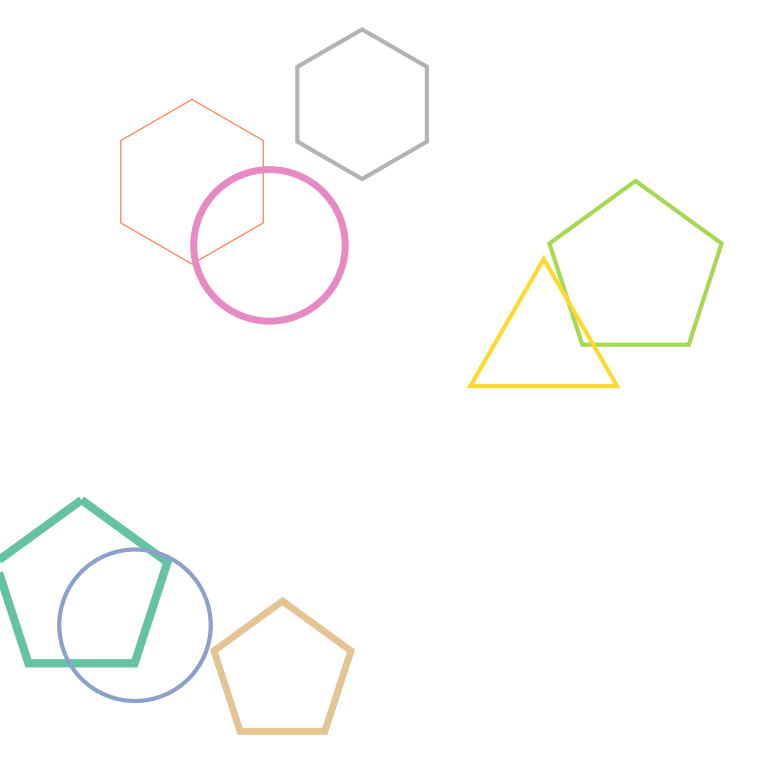[{"shape": "pentagon", "thickness": 3, "radius": 0.59, "center": [0.106, 0.233]}, {"shape": "hexagon", "thickness": 0.5, "radius": 0.53, "center": [0.249, 0.764]}, {"shape": "circle", "thickness": 1.5, "radius": 0.49, "center": [0.175, 0.188]}, {"shape": "circle", "thickness": 2.5, "radius": 0.49, "center": [0.35, 0.681]}, {"shape": "pentagon", "thickness": 1.5, "radius": 0.59, "center": [0.825, 0.647]}, {"shape": "triangle", "thickness": 1.5, "radius": 0.55, "center": [0.706, 0.554]}, {"shape": "pentagon", "thickness": 2.5, "radius": 0.47, "center": [0.367, 0.126]}, {"shape": "hexagon", "thickness": 1.5, "radius": 0.49, "center": [0.47, 0.865]}]